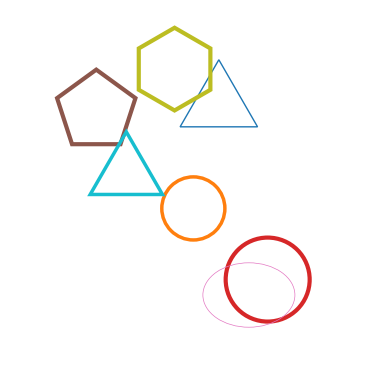[{"shape": "triangle", "thickness": 1, "radius": 0.58, "center": [0.568, 0.729]}, {"shape": "circle", "thickness": 2.5, "radius": 0.41, "center": [0.502, 0.459]}, {"shape": "circle", "thickness": 3, "radius": 0.55, "center": [0.695, 0.274]}, {"shape": "pentagon", "thickness": 3, "radius": 0.54, "center": [0.25, 0.712]}, {"shape": "oval", "thickness": 0.5, "radius": 0.6, "center": [0.646, 0.234]}, {"shape": "hexagon", "thickness": 3, "radius": 0.54, "center": [0.453, 0.82]}, {"shape": "triangle", "thickness": 2.5, "radius": 0.54, "center": [0.328, 0.549]}]